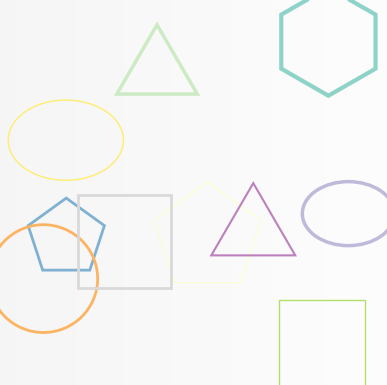[{"shape": "hexagon", "thickness": 3, "radius": 0.7, "center": [0.847, 0.892]}, {"shape": "pentagon", "thickness": 0.5, "radius": 0.72, "center": [0.535, 0.383]}, {"shape": "oval", "thickness": 2.5, "radius": 0.59, "center": [0.899, 0.445]}, {"shape": "pentagon", "thickness": 2, "radius": 0.52, "center": [0.171, 0.382]}, {"shape": "circle", "thickness": 2, "radius": 0.7, "center": [0.112, 0.276]}, {"shape": "square", "thickness": 1, "radius": 0.56, "center": [0.831, 0.108]}, {"shape": "square", "thickness": 2, "radius": 0.6, "center": [0.321, 0.373]}, {"shape": "triangle", "thickness": 1.5, "radius": 0.63, "center": [0.654, 0.399]}, {"shape": "triangle", "thickness": 2.5, "radius": 0.6, "center": [0.405, 0.816]}, {"shape": "oval", "thickness": 1, "radius": 0.74, "center": [0.17, 0.636]}]